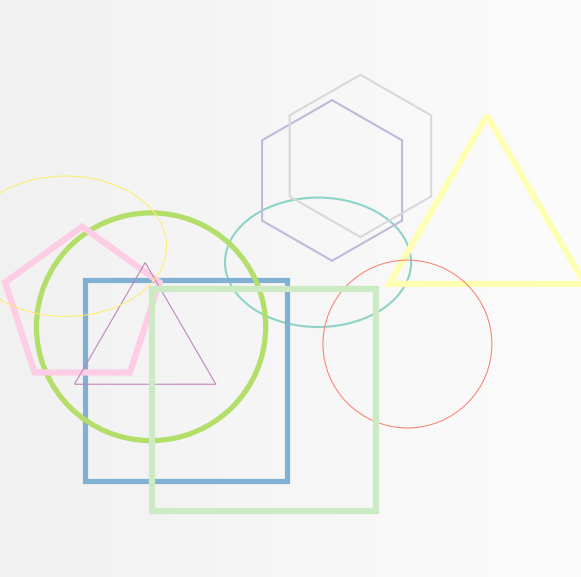[{"shape": "oval", "thickness": 1, "radius": 0.8, "center": [0.547, 0.545]}, {"shape": "triangle", "thickness": 3, "radius": 0.97, "center": [0.838, 0.605]}, {"shape": "hexagon", "thickness": 1, "radius": 0.7, "center": [0.571, 0.687]}, {"shape": "circle", "thickness": 0.5, "radius": 0.73, "center": [0.701, 0.403]}, {"shape": "square", "thickness": 2.5, "radius": 0.87, "center": [0.319, 0.34]}, {"shape": "circle", "thickness": 2.5, "radius": 0.99, "center": [0.26, 0.433]}, {"shape": "pentagon", "thickness": 3, "radius": 0.7, "center": [0.142, 0.467]}, {"shape": "hexagon", "thickness": 1, "radius": 0.7, "center": [0.62, 0.729]}, {"shape": "triangle", "thickness": 0.5, "radius": 0.7, "center": [0.25, 0.404]}, {"shape": "square", "thickness": 3, "radius": 0.96, "center": [0.454, 0.307]}, {"shape": "oval", "thickness": 0.5, "radius": 0.87, "center": [0.113, 0.573]}]